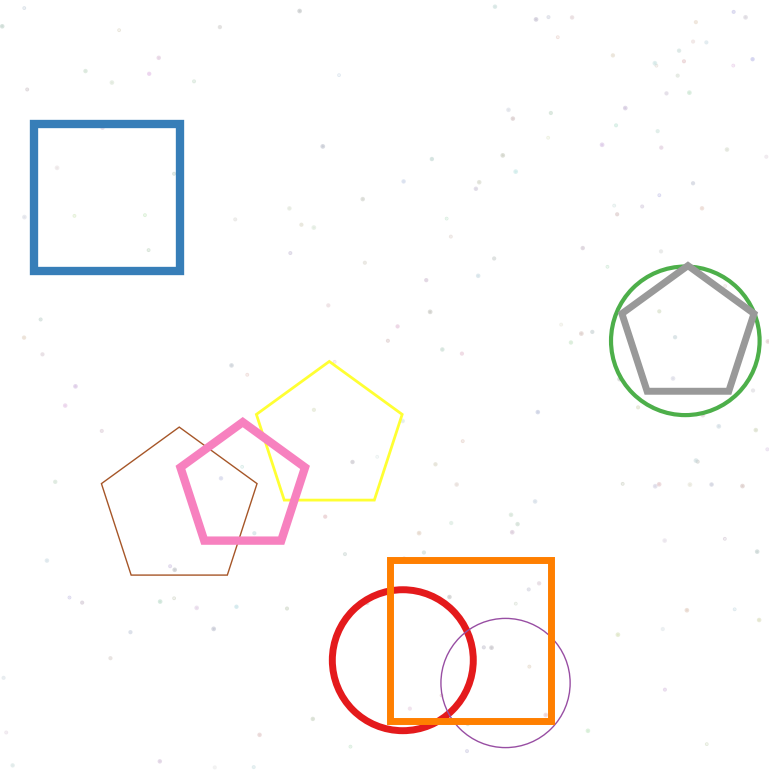[{"shape": "circle", "thickness": 2.5, "radius": 0.46, "center": [0.523, 0.143]}, {"shape": "square", "thickness": 3, "radius": 0.48, "center": [0.139, 0.744]}, {"shape": "circle", "thickness": 1.5, "radius": 0.48, "center": [0.89, 0.557]}, {"shape": "circle", "thickness": 0.5, "radius": 0.42, "center": [0.657, 0.113]}, {"shape": "square", "thickness": 2.5, "radius": 0.52, "center": [0.611, 0.168]}, {"shape": "pentagon", "thickness": 1, "radius": 0.5, "center": [0.428, 0.431]}, {"shape": "pentagon", "thickness": 0.5, "radius": 0.53, "center": [0.233, 0.339]}, {"shape": "pentagon", "thickness": 3, "radius": 0.43, "center": [0.315, 0.367]}, {"shape": "pentagon", "thickness": 2.5, "radius": 0.45, "center": [0.893, 0.565]}]